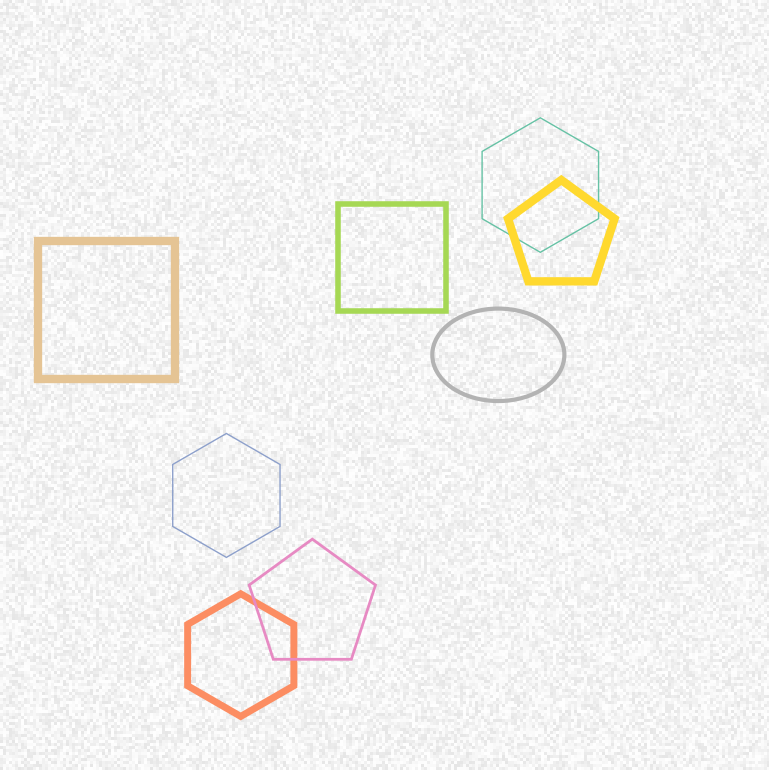[{"shape": "hexagon", "thickness": 0.5, "radius": 0.44, "center": [0.702, 0.76]}, {"shape": "hexagon", "thickness": 2.5, "radius": 0.4, "center": [0.313, 0.149]}, {"shape": "hexagon", "thickness": 0.5, "radius": 0.4, "center": [0.294, 0.357]}, {"shape": "pentagon", "thickness": 1, "radius": 0.43, "center": [0.406, 0.214]}, {"shape": "square", "thickness": 2, "radius": 0.35, "center": [0.509, 0.666]}, {"shape": "pentagon", "thickness": 3, "radius": 0.36, "center": [0.729, 0.693]}, {"shape": "square", "thickness": 3, "radius": 0.45, "center": [0.138, 0.597]}, {"shape": "oval", "thickness": 1.5, "radius": 0.43, "center": [0.647, 0.539]}]